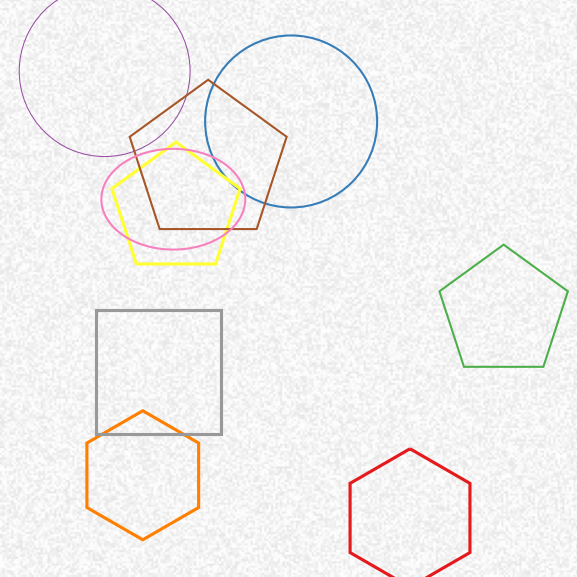[{"shape": "hexagon", "thickness": 1.5, "radius": 0.6, "center": [0.71, 0.102]}, {"shape": "circle", "thickness": 1, "radius": 0.74, "center": [0.504, 0.789]}, {"shape": "pentagon", "thickness": 1, "radius": 0.58, "center": [0.872, 0.459]}, {"shape": "circle", "thickness": 0.5, "radius": 0.74, "center": [0.181, 0.876]}, {"shape": "hexagon", "thickness": 1.5, "radius": 0.56, "center": [0.247, 0.176]}, {"shape": "pentagon", "thickness": 1.5, "radius": 0.58, "center": [0.305, 0.636]}, {"shape": "pentagon", "thickness": 1, "radius": 0.71, "center": [0.36, 0.718]}, {"shape": "oval", "thickness": 1, "radius": 0.62, "center": [0.3, 0.654]}, {"shape": "square", "thickness": 1.5, "radius": 0.54, "center": [0.275, 0.354]}]